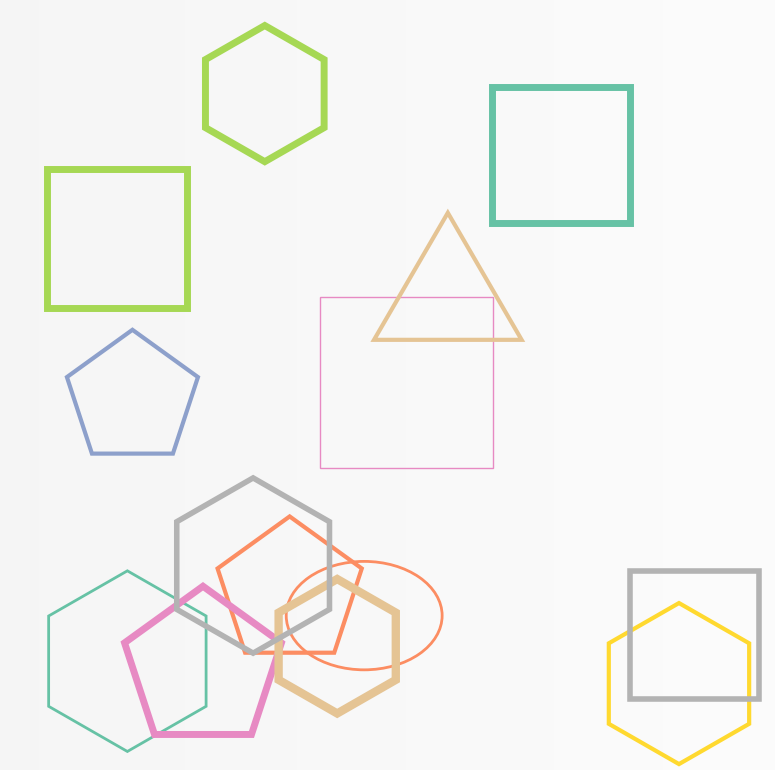[{"shape": "square", "thickness": 2.5, "radius": 0.44, "center": [0.724, 0.799]}, {"shape": "hexagon", "thickness": 1, "radius": 0.59, "center": [0.164, 0.141]}, {"shape": "oval", "thickness": 1, "radius": 0.5, "center": [0.47, 0.201]}, {"shape": "pentagon", "thickness": 1.5, "radius": 0.49, "center": [0.374, 0.231]}, {"shape": "pentagon", "thickness": 1.5, "radius": 0.44, "center": [0.171, 0.483]}, {"shape": "pentagon", "thickness": 2.5, "radius": 0.53, "center": [0.262, 0.132]}, {"shape": "square", "thickness": 0.5, "radius": 0.56, "center": [0.525, 0.504]}, {"shape": "square", "thickness": 2.5, "radius": 0.45, "center": [0.15, 0.691]}, {"shape": "hexagon", "thickness": 2.5, "radius": 0.44, "center": [0.342, 0.878]}, {"shape": "hexagon", "thickness": 1.5, "radius": 0.52, "center": [0.876, 0.112]}, {"shape": "triangle", "thickness": 1.5, "radius": 0.55, "center": [0.578, 0.614]}, {"shape": "hexagon", "thickness": 3, "radius": 0.44, "center": [0.435, 0.161]}, {"shape": "hexagon", "thickness": 2, "radius": 0.57, "center": [0.327, 0.266]}, {"shape": "square", "thickness": 2, "radius": 0.42, "center": [0.896, 0.175]}]